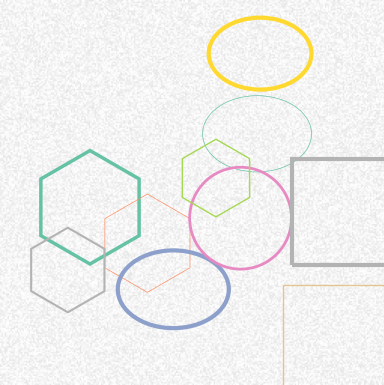[{"shape": "hexagon", "thickness": 2.5, "radius": 0.74, "center": [0.234, 0.462]}, {"shape": "oval", "thickness": 0.5, "radius": 0.71, "center": [0.668, 0.652]}, {"shape": "hexagon", "thickness": 0.5, "radius": 0.64, "center": [0.383, 0.368]}, {"shape": "oval", "thickness": 3, "radius": 0.72, "center": [0.45, 0.249]}, {"shape": "circle", "thickness": 2, "radius": 0.66, "center": [0.625, 0.433]}, {"shape": "hexagon", "thickness": 1, "radius": 0.5, "center": [0.561, 0.538]}, {"shape": "oval", "thickness": 3, "radius": 0.67, "center": [0.676, 0.861]}, {"shape": "square", "thickness": 1, "radius": 0.68, "center": [0.871, 0.125]}, {"shape": "square", "thickness": 3, "radius": 0.69, "center": [0.895, 0.449]}, {"shape": "hexagon", "thickness": 1.5, "radius": 0.55, "center": [0.176, 0.299]}]